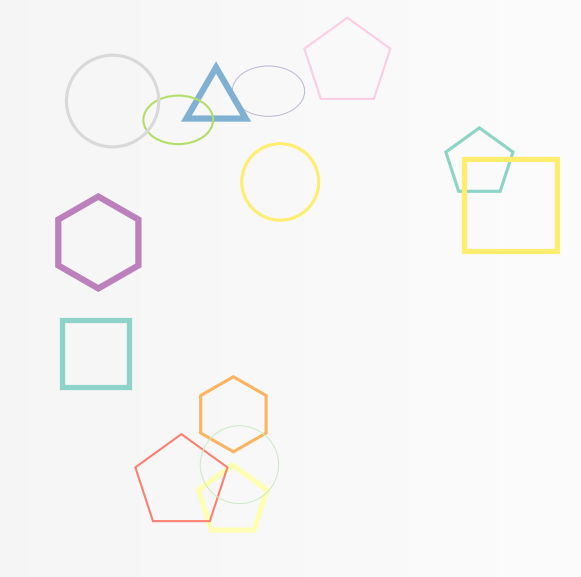[{"shape": "pentagon", "thickness": 1.5, "radius": 0.3, "center": [0.825, 0.717]}, {"shape": "square", "thickness": 2.5, "radius": 0.29, "center": [0.164, 0.387]}, {"shape": "pentagon", "thickness": 2.5, "radius": 0.31, "center": [0.4, 0.131]}, {"shape": "oval", "thickness": 0.5, "radius": 0.31, "center": [0.462, 0.841]}, {"shape": "pentagon", "thickness": 1, "radius": 0.42, "center": [0.312, 0.164]}, {"shape": "triangle", "thickness": 3, "radius": 0.29, "center": [0.372, 0.823]}, {"shape": "hexagon", "thickness": 1.5, "radius": 0.32, "center": [0.402, 0.282]}, {"shape": "oval", "thickness": 1, "radius": 0.3, "center": [0.307, 0.792]}, {"shape": "pentagon", "thickness": 1, "radius": 0.39, "center": [0.598, 0.891]}, {"shape": "circle", "thickness": 1.5, "radius": 0.4, "center": [0.194, 0.824]}, {"shape": "hexagon", "thickness": 3, "radius": 0.4, "center": [0.169, 0.579]}, {"shape": "circle", "thickness": 0.5, "radius": 0.34, "center": [0.412, 0.194]}, {"shape": "circle", "thickness": 1.5, "radius": 0.33, "center": [0.482, 0.684]}, {"shape": "square", "thickness": 2.5, "radius": 0.4, "center": [0.879, 0.644]}]